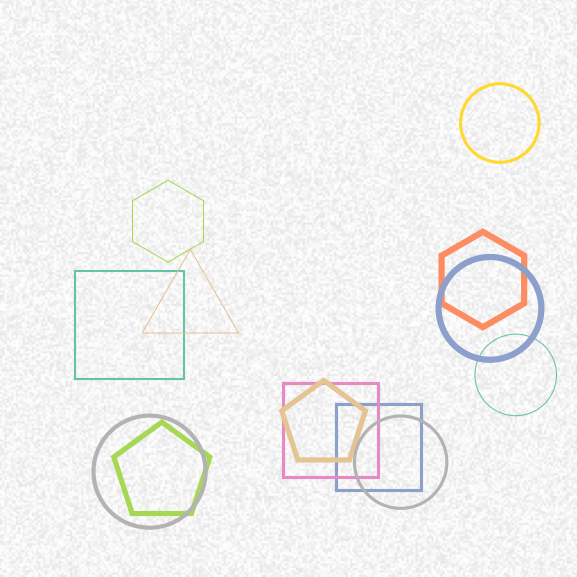[{"shape": "circle", "thickness": 0.5, "radius": 0.35, "center": [0.893, 0.35]}, {"shape": "square", "thickness": 1, "radius": 0.47, "center": [0.225, 0.436]}, {"shape": "hexagon", "thickness": 3, "radius": 0.41, "center": [0.836, 0.515]}, {"shape": "square", "thickness": 1.5, "radius": 0.37, "center": [0.655, 0.225]}, {"shape": "circle", "thickness": 3, "radius": 0.44, "center": [0.848, 0.465]}, {"shape": "square", "thickness": 1.5, "radius": 0.41, "center": [0.572, 0.255]}, {"shape": "pentagon", "thickness": 2.5, "radius": 0.44, "center": [0.28, 0.181]}, {"shape": "hexagon", "thickness": 0.5, "radius": 0.35, "center": [0.291, 0.616]}, {"shape": "circle", "thickness": 1.5, "radius": 0.34, "center": [0.866, 0.786]}, {"shape": "pentagon", "thickness": 2.5, "radius": 0.38, "center": [0.56, 0.264]}, {"shape": "triangle", "thickness": 0.5, "radius": 0.48, "center": [0.33, 0.471]}, {"shape": "circle", "thickness": 1.5, "radius": 0.4, "center": [0.694, 0.199]}, {"shape": "circle", "thickness": 2, "radius": 0.49, "center": [0.259, 0.182]}]